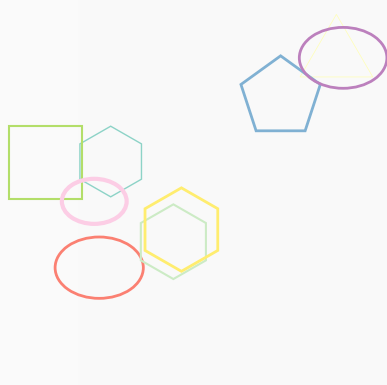[{"shape": "hexagon", "thickness": 1, "radius": 0.46, "center": [0.286, 0.58]}, {"shape": "triangle", "thickness": 0.5, "radius": 0.54, "center": [0.868, 0.854]}, {"shape": "oval", "thickness": 2, "radius": 0.57, "center": [0.256, 0.305]}, {"shape": "pentagon", "thickness": 2, "radius": 0.54, "center": [0.724, 0.747]}, {"shape": "square", "thickness": 1.5, "radius": 0.47, "center": [0.117, 0.579]}, {"shape": "oval", "thickness": 3, "radius": 0.42, "center": [0.243, 0.477]}, {"shape": "oval", "thickness": 2, "radius": 0.57, "center": [0.885, 0.85]}, {"shape": "hexagon", "thickness": 1.5, "radius": 0.48, "center": [0.447, 0.372]}, {"shape": "hexagon", "thickness": 2, "radius": 0.54, "center": [0.468, 0.404]}]